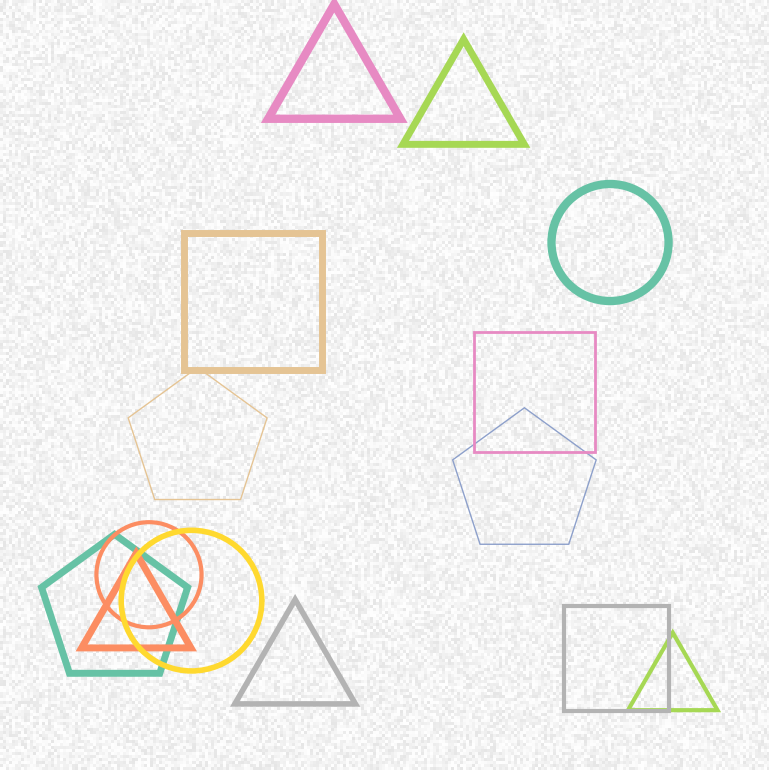[{"shape": "circle", "thickness": 3, "radius": 0.38, "center": [0.792, 0.685]}, {"shape": "pentagon", "thickness": 2.5, "radius": 0.5, "center": [0.149, 0.206]}, {"shape": "circle", "thickness": 1.5, "radius": 0.34, "center": [0.193, 0.254]}, {"shape": "triangle", "thickness": 2.5, "radius": 0.41, "center": [0.177, 0.2]}, {"shape": "pentagon", "thickness": 0.5, "radius": 0.49, "center": [0.681, 0.372]}, {"shape": "square", "thickness": 1, "radius": 0.39, "center": [0.694, 0.491]}, {"shape": "triangle", "thickness": 3, "radius": 0.5, "center": [0.434, 0.895]}, {"shape": "triangle", "thickness": 2.5, "radius": 0.46, "center": [0.602, 0.858]}, {"shape": "triangle", "thickness": 1.5, "radius": 0.34, "center": [0.874, 0.111]}, {"shape": "circle", "thickness": 2, "radius": 0.46, "center": [0.249, 0.22]}, {"shape": "pentagon", "thickness": 0.5, "radius": 0.47, "center": [0.257, 0.428]}, {"shape": "square", "thickness": 2.5, "radius": 0.45, "center": [0.329, 0.608]}, {"shape": "square", "thickness": 1.5, "radius": 0.34, "center": [0.801, 0.145]}, {"shape": "triangle", "thickness": 2, "radius": 0.45, "center": [0.383, 0.131]}]